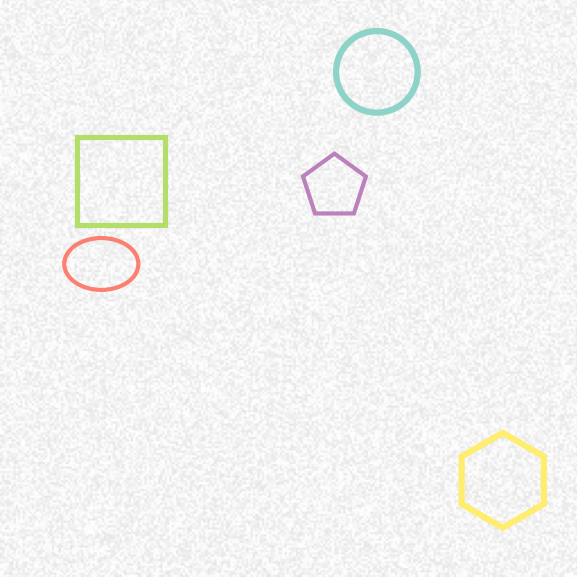[{"shape": "circle", "thickness": 3, "radius": 0.35, "center": [0.653, 0.875]}, {"shape": "oval", "thickness": 2, "radius": 0.32, "center": [0.175, 0.542]}, {"shape": "square", "thickness": 2.5, "radius": 0.38, "center": [0.21, 0.685]}, {"shape": "pentagon", "thickness": 2, "radius": 0.29, "center": [0.579, 0.676]}, {"shape": "hexagon", "thickness": 3, "radius": 0.41, "center": [0.871, 0.167]}]